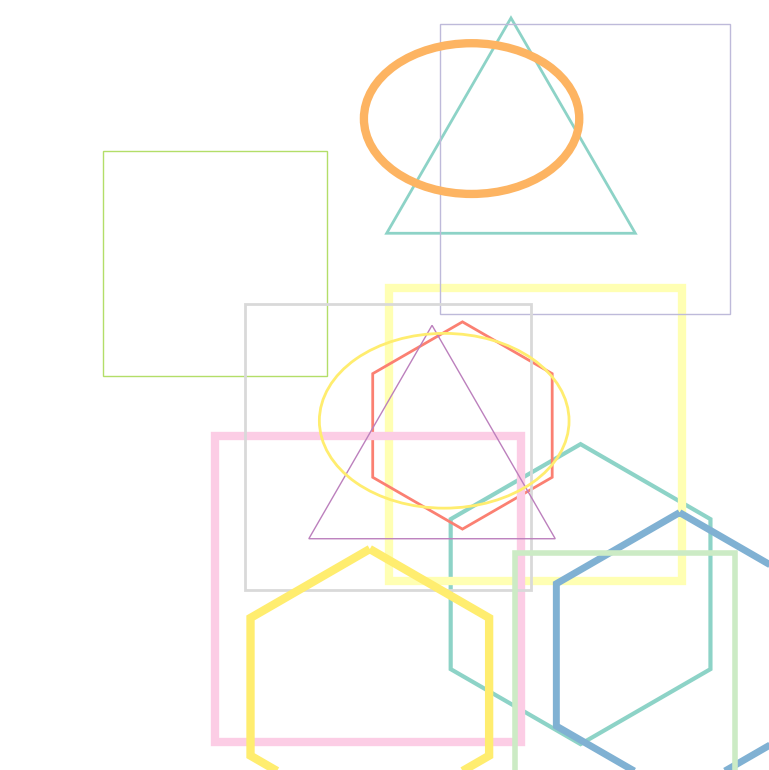[{"shape": "hexagon", "thickness": 1.5, "radius": 0.97, "center": [0.754, 0.228]}, {"shape": "triangle", "thickness": 1, "radius": 0.93, "center": [0.664, 0.79]}, {"shape": "square", "thickness": 3, "radius": 0.95, "center": [0.695, 0.436]}, {"shape": "square", "thickness": 0.5, "radius": 0.94, "center": [0.76, 0.781]}, {"shape": "hexagon", "thickness": 1, "radius": 0.67, "center": [0.601, 0.447]}, {"shape": "hexagon", "thickness": 2.5, "radius": 0.92, "center": [0.883, 0.149]}, {"shape": "oval", "thickness": 3, "radius": 0.7, "center": [0.612, 0.846]}, {"shape": "square", "thickness": 0.5, "radius": 0.73, "center": [0.279, 0.658]}, {"shape": "square", "thickness": 3, "radius": 0.99, "center": [0.478, 0.235]}, {"shape": "square", "thickness": 1, "radius": 0.93, "center": [0.503, 0.42]}, {"shape": "triangle", "thickness": 0.5, "radius": 0.92, "center": [0.561, 0.393]}, {"shape": "square", "thickness": 2, "radius": 0.71, "center": [0.812, 0.14]}, {"shape": "oval", "thickness": 1, "radius": 0.81, "center": [0.577, 0.454]}, {"shape": "hexagon", "thickness": 3, "radius": 0.89, "center": [0.48, 0.108]}]